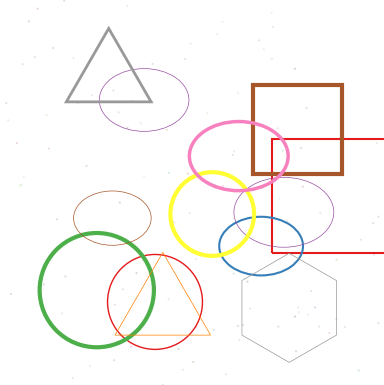[{"shape": "square", "thickness": 1.5, "radius": 0.73, "center": [0.855, 0.491]}, {"shape": "circle", "thickness": 1, "radius": 0.62, "center": [0.403, 0.216]}, {"shape": "oval", "thickness": 1.5, "radius": 0.54, "center": [0.678, 0.361]}, {"shape": "circle", "thickness": 3, "radius": 0.74, "center": [0.251, 0.246]}, {"shape": "oval", "thickness": 0.5, "radius": 0.65, "center": [0.737, 0.449]}, {"shape": "oval", "thickness": 0.5, "radius": 0.58, "center": [0.374, 0.74]}, {"shape": "triangle", "thickness": 0.5, "radius": 0.72, "center": [0.423, 0.201]}, {"shape": "circle", "thickness": 3, "radius": 0.54, "center": [0.551, 0.444]}, {"shape": "oval", "thickness": 0.5, "radius": 0.5, "center": [0.292, 0.433]}, {"shape": "square", "thickness": 3, "radius": 0.57, "center": [0.773, 0.664]}, {"shape": "oval", "thickness": 2.5, "radius": 0.64, "center": [0.62, 0.595]}, {"shape": "triangle", "thickness": 2, "radius": 0.64, "center": [0.282, 0.799]}, {"shape": "hexagon", "thickness": 0.5, "radius": 0.71, "center": [0.751, 0.2]}]